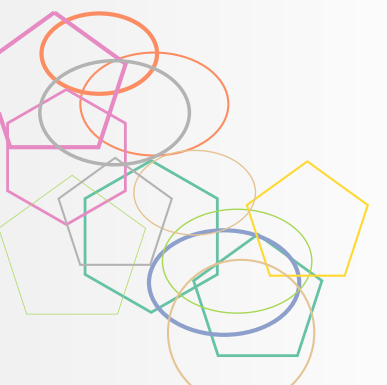[{"shape": "hexagon", "thickness": 2, "radius": 0.99, "center": [0.39, 0.386]}, {"shape": "pentagon", "thickness": 2, "radius": 0.87, "center": [0.665, 0.217]}, {"shape": "oval", "thickness": 3, "radius": 0.75, "center": [0.256, 0.861]}, {"shape": "oval", "thickness": 1.5, "radius": 0.96, "center": [0.398, 0.73]}, {"shape": "oval", "thickness": 3, "radius": 0.97, "center": [0.578, 0.266]}, {"shape": "pentagon", "thickness": 3, "radius": 0.97, "center": [0.14, 0.774]}, {"shape": "hexagon", "thickness": 2, "radius": 0.88, "center": [0.172, 0.592]}, {"shape": "pentagon", "thickness": 0.5, "radius": 1.0, "center": [0.186, 0.345]}, {"shape": "oval", "thickness": 1, "radius": 0.96, "center": [0.612, 0.322]}, {"shape": "pentagon", "thickness": 1.5, "radius": 0.82, "center": [0.793, 0.417]}, {"shape": "oval", "thickness": 1, "radius": 0.78, "center": [0.502, 0.5]}, {"shape": "circle", "thickness": 1.5, "radius": 0.94, "center": [0.622, 0.136]}, {"shape": "oval", "thickness": 2.5, "radius": 0.97, "center": [0.296, 0.707]}, {"shape": "pentagon", "thickness": 1.5, "radius": 0.77, "center": [0.297, 0.436]}]